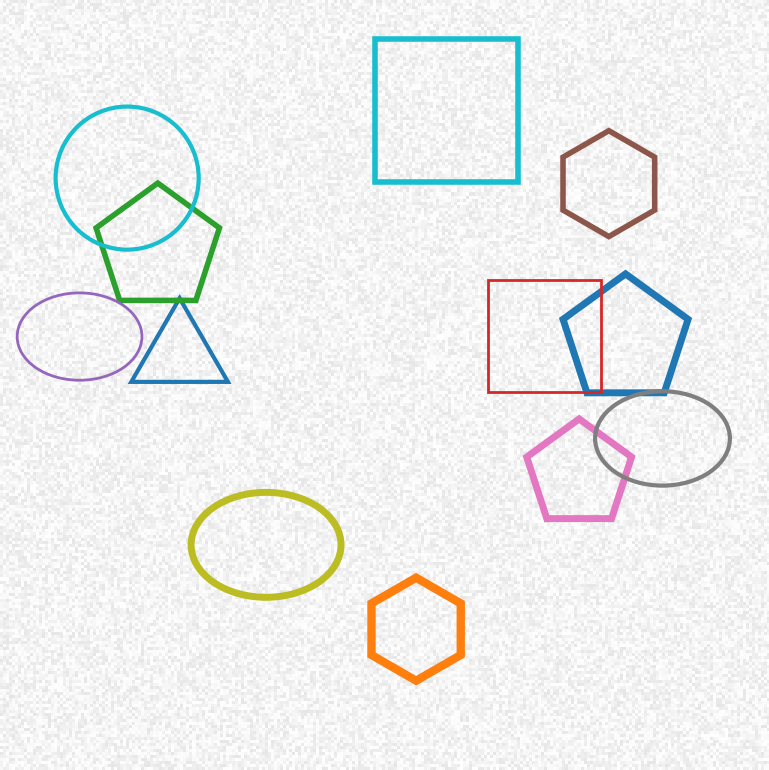[{"shape": "triangle", "thickness": 1.5, "radius": 0.36, "center": [0.233, 0.54]}, {"shape": "pentagon", "thickness": 2.5, "radius": 0.43, "center": [0.812, 0.559]}, {"shape": "hexagon", "thickness": 3, "radius": 0.33, "center": [0.54, 0.183]}, {"shape": "pentagon", "thickness": 2, "radius": 0.42, "center": [0.205, 0.678]}, {"shape": "square", "thickness": 1, "radius": 0.36, "center": [0.707, 0.563]}, {"shape": "oval", "thickness": 1, "radius": 0.41, "center": [0.103, 0.563]}, {"shape": "hexagon", "thickness": 2, "radius": 0.34, "center": [0.791, 0.762]}, {"shape": "pentagon", "thickness": 2.5, "radius": 0.36, "center": [0.752, 0.384]}, {"shape": "oval", "thickness": 1.5, "radius": 0.44, "center": [0.86, 0.431]}, {"shape": "oval", "thickness": 2.5, "radius": 0.49, "center": [0.346, 0.292]}, {"shape": "square", "thickness": 2, "radius": 0.47, "center": [0.58, 0.856]}, {"shape": "circle", "thickness": 1.5, "radius": 0.46, "center": [0.165, 0.769]}]